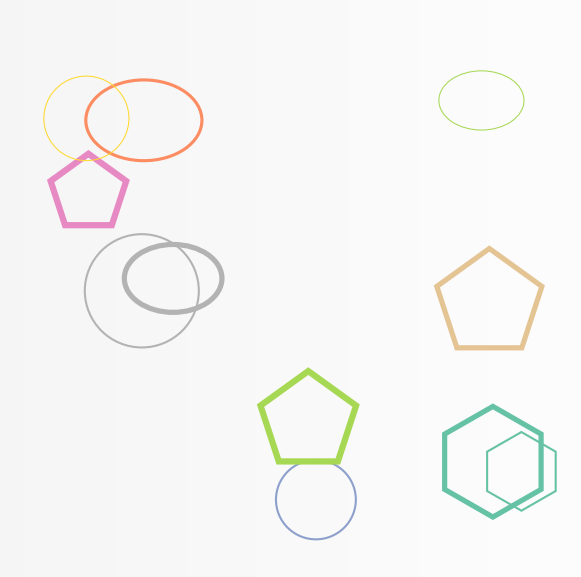[{"shape": "hexagon", "thickness": 2.5, "radius": 0.48, "center": [0.848, 0.2]}, {"shape": "hexagon", "thickness": 1, "radius": 0.34, "center": [0.897, 0.183]}, {"shape": "oval", "thickness": 1.5, "radius": 0.5, "center": [0.248, 0.791]}, {"shape": "circle", "thickness": 1, "radius": 0.34, "center": [0.543, 0.134]}, {"shape": "pentagon", "thickness": 3, "radius": 0.34, "center": [0.152, 0.665]}, {"shape": "pentagon", "thickness": 3, "radius": 0.43, "center": [0.53, 0.27]}, {"shape": "oval", "thickness": 0.5, "radius": 0.37, "center": [0.828, 0.825]}, {"shape": "circle", "thickness": 0.5, "radius": 0.37, "center": [0.149, 0.794]}, {"shape": "pentagon", "thickness": 2.5, "radius": 0.48, "center": [0.842, 0.474]}, {"shape": "oval", "thickness": 2.5, "radius": 0.42, "center": [0.298, 0.517]}, {"shape": "circle", "thickness": 1, "radius": 0.49, "center": [0.244, 0.496]}]